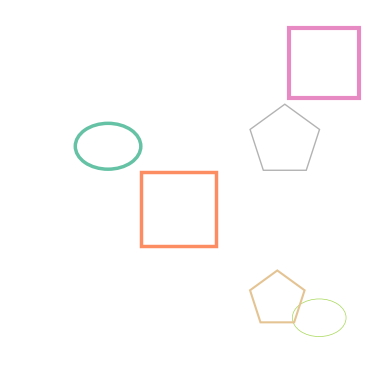[{"shape": "oval", "thickness": 2.5, "radius": 0.43, "center": [0.281, 0.62]}, {"shape": "square", "thickness": 2.5, "radius": 0.48, "center": [0.464, 0.458]}, {"shape": "square", "thickness": 3, "radius": 0.45, "center": [0.841, 0.837]}, {"shape": "oval", "thickness": 0.5, "radius": 0.35, "center": [0.829, 0.175]}, {"shape": "pentagon", "thickness": 1.5, "radius": 0.37, "center": [0.72, 0.223]}, {"shape": "pentagon", "thickness": 1, "radius": 0.47, "center": [0.74, 0.634]}]